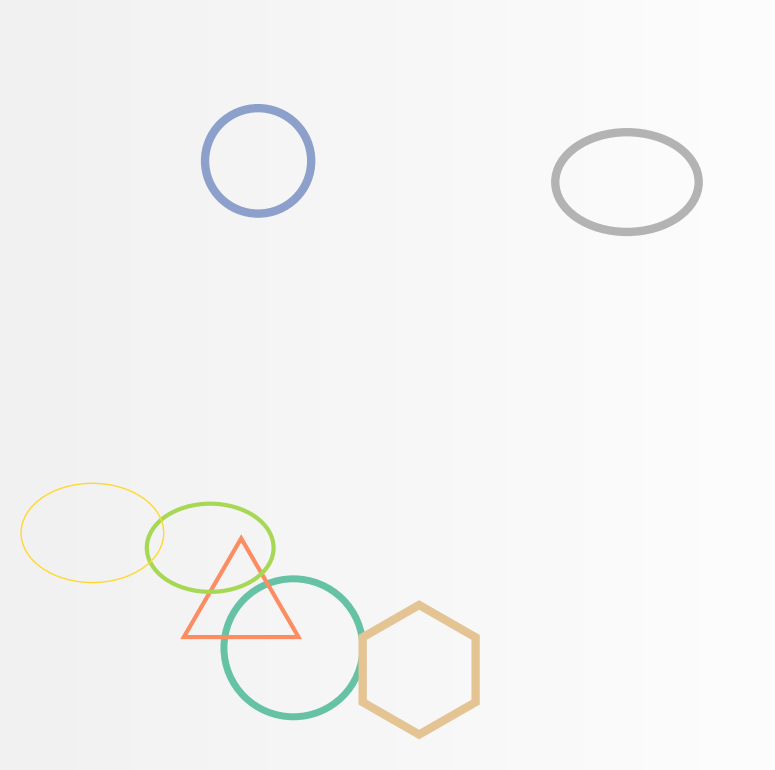[{"shape": "circle", "thickness": 2.5, "radius": 0.45, "center": [0.379, 0.159]}, {"shape": "triangle", "thickness": 1.5, "radius": 0.43, "center": [0.311, 0.215]}, {"shape": "circle", "thickness": 3, "radius": 0.34, "center": [0.333, 0.791]}, {"shape": "oval", "thickness": 1.5, "radius": 0.41, "center": [0.271, 0.289]}, {"shape": "oval", "thickness": 0.5, "radius": 0.46, "center": [0.119, 0.308]}, {"shape": "hexagon", "thickness": 3, "radius": 0.42, "center": [0.541, 0.13]}, {"shape": "oval", "thickness": 3, "radius": 0.46, "center": [0.809, 0.764]}]